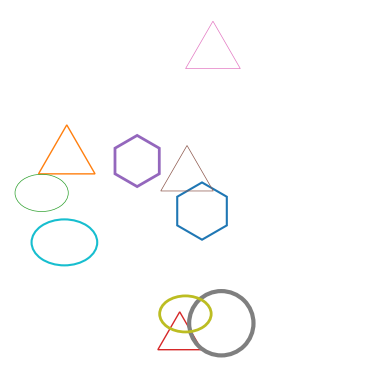[{"shape": "hexagon", "thickness": 1.5, "radius": 0.37, "center": [0.525, 0.452]}, {"shape": "triangle", "thickness": 1, "radius": 0.42, "center": [0.173, 0.591]}, {"shape": "oval", "thickness": 0.5, "radius": 0.35, "center": [0.108, 0.499]}, {"shape": "triangle", "thickness": 1, "radius": 0.33, "center": [0.467, 0.124]}, {"shape": "hexagon", "thickness": 2, "radius": 0.33, "center": [0.356, 0.582]}, {"shape": "triangle", "thickness": 0.5, "radius": 0.39, "center": [0.486, 0.543]}, {"shape": "triangle", "thickness": 0.5, "radius": 0.41, "center": [0.553, 0.863]}, {"shape": "circle", "thickness": 3, "radius": 0.42, "center": [0.575, 0.16]}, {"shape": "oval", "thickness": 2, "radius": 0.33, "center": [0.482, 0.185]}, {"shape": "oval", "thickness": 1.5, "radius": 0.43, "center": [0.167, 0.37]}]